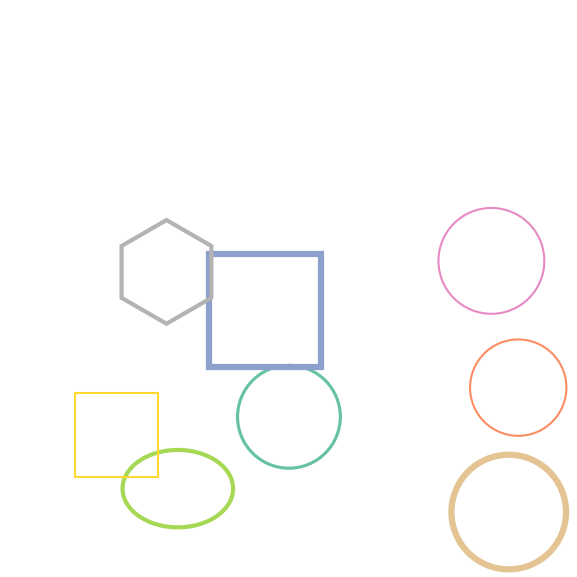[{"shape": "circle", "thickness": 1.5, "radius": 0.44, "center": [0.5, 0.277]}, {"shape": "circle", "thickness": 1, "radius": 0.42, "center": [0.897, 0.328]}, {"shape": "square", "thickness": 3, "radius": 0.49, "center": [0.459, 0.461]}, {"shape": "circle", "thickness": 1, "radius": 0.46, "center": [0.851, 0.547]}, {"shape": "oval", "thickness": 2, "radius": 0.48, "center": [0.308, 0.153]}, {"shape": "square", "thickness": 1, "radius": 0.36, "center": [0.201, 0.246]}, {"shape": "circle", "thickness": 3, "radius": 0.5, "center": [0.881, 0.112]}, {"shape": "hexagon", "thickness": 2, "radius": 0.45, "center": [0.288, 0.528]}]